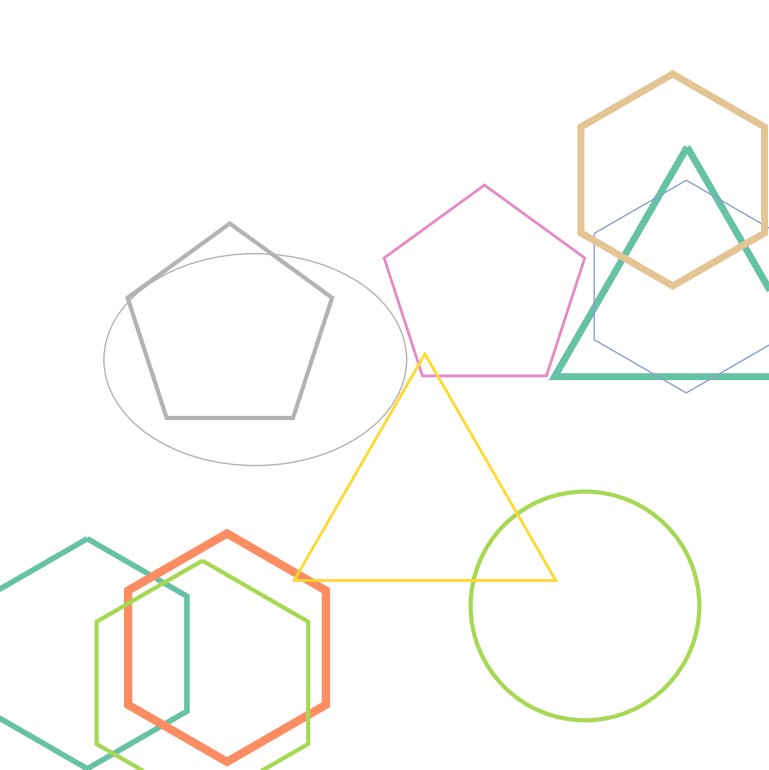[{"shape": "triangle", "thickness": 2.5, "radius": 0.99, "center": [0.892, 0.61]}, {"shape": "hexagon", "thickness": 2, "radius": 0.75, "center": [0.113, 0.151]}, {"shape": "hexagon", "thickness": 3, "radius": 0.74, "center": [0.295, 0.159]}, {"shape": "hexagon", "thickness": 0.5, "radius": 0.69, "center": [0.891, 0.628]}, {"shape": "pentagon", "thickness": 1, "radius": 0.68, "center": [0.629, 0.623]}, {"shape": "hexagon", "thickness": 1.5, "radius": 0.79, "center": [0.263, 0.113]}, {"shape": "circle", "thickness": 1.5, "radius": 0.74, "center": [0.76, 0.213]}, {"shape": "triangle", "thickness": 1, "radius": 0.98, "center": [0.552, 0.344]}, {"shape": "hexagon", "thickness": 2.5, "radius": 0.69, "center": [0.874, 0.766]}, {"shape": "pentagon", "thickness": 1.5, "radius": 0.7, "center": [0.298, 0.57]}, {"shape": "oval", "thickness": 0.5, "radius": 0.98, "center": [0.332, 0.533]}]